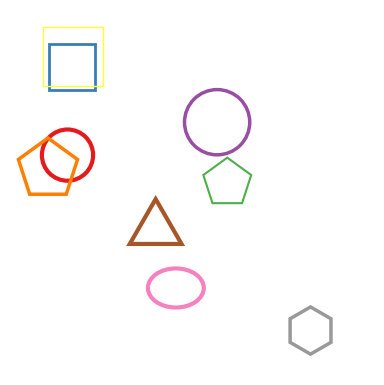[{"shape": "circle", "thickness": 3, "radius": 0.33, "center": [0.175, 0.597]}, {"shape": "square", "thickness": 2, "radius": 0.3, "center": [0.188, 0.825]}, {"shape": "pentagon", "thickness": 1.5, "radius": 0.33, "center": [0.59, 0.525]}, {"shape": "circle", "thickness": 2.5, "radius": 0.42, "center": [0.564, 0.683]}, {"shape": "pentagon", "thickness": 2.5, "radius": 0.4, "center": [0.125, 0.561]}, {"shape": "square", "thickness": 1, "radius": 0.39, "center": [0.189, 0.854]}, {"shape": "triangle", "thickness": 3, "radius": 0.39, "center": [0.404, 0.405]}, {"shape": "oval", "thickness": 3, "radius": 0.36, "center": [0.457, 0.252]}, {"shape": "hexagon", "thickness": 2.5, "radius": 0.31, "center": [0.807, 0.141]}]